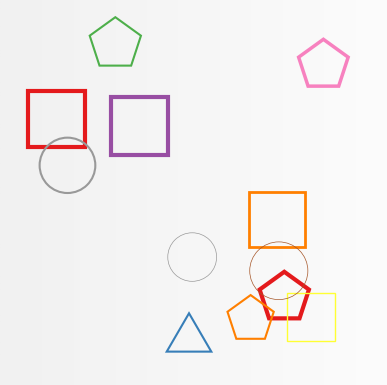[{"shape": "square", "thickness": 3, "radius": 0.37, "center": [0.147, 0.69]}, {"shape": "pentagon", "thickness": 3, "radius": 0.33, "center": [0.734, 0.227]}, {"shape": "triangle", "thickness": 1.5, "radius": 0.33, "center": [0.488, 0.12]}, {"shape": "pentagon", "thickness": 1.5, "radius": 0.35, "center": [0.298, 0.886]}, {"shape": "square", "thickness": 3, "radius": 0.37, "center": [0.36, 0.672]}, {"shape": "square", "thickness": 2, "radius": 0.36, "center": [0.714, 0.43]}, {"shape": "pentagon", "thickness": 1.5, "radius": 0.31, "center": [0.647, 0.171]}, {"shape": "square", "thickness": 1, "radius": 0.31, "center": [0.803, 0.176]}, {"shape": "circle", "thickness": 0.5, "radius": 0.37, "center": [0.719, 0.297]}, {"shape": "pentagon", "thickness": 2.5, "radius": 0.34, "center": [0.835, 0.831]}, {"shape": "circle", "thickness": 0.5, "radius": 0.32, "center": [0.496, 0.332]}, {"shape": "circle", "thickness": 1.5, "radius": 0.36, "center": [0.174, 0.571]}]